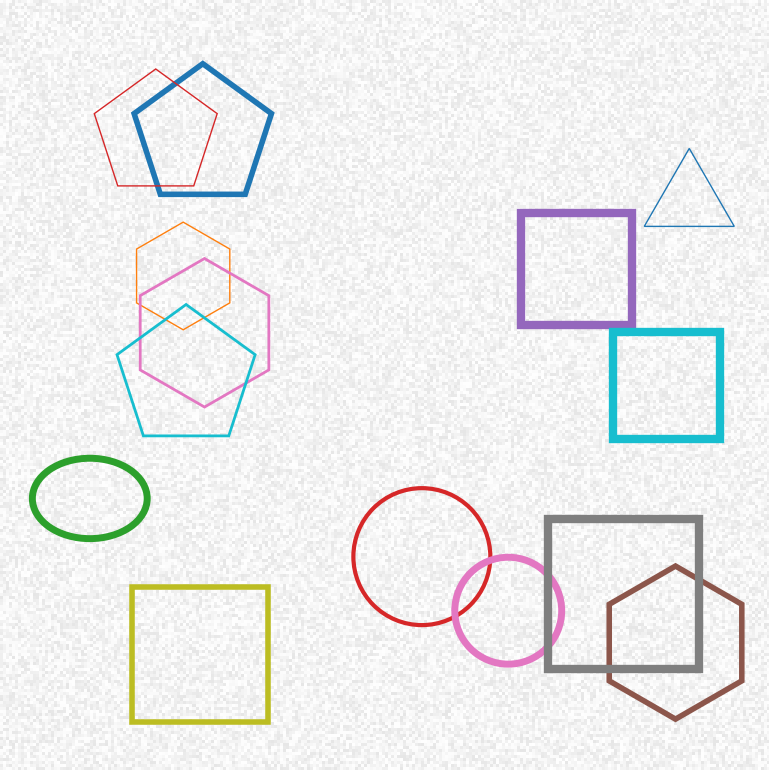[{"shape": "pentagon", "thickness": 2, "radius": 0.47, "center": [0.263, 0.823]}, {"shape": "triangle", "thickness": 0.5, "radius": 0.34, "center": [0.895, 0.74]}, {"shape": "hexagon", "thickness": 0.5, "radius": 0.35, "center": [0.238, 0.642]}, {"shape": "oval", "thickness": 2.5, "radius": 0.37, "center": [0.117, 0.353]}, {"shape": "pentagon", "thickness": 0.5, "radius": 0.42, "center": [0.202, 0.826]}, {"shape": "circle", "thickness": 1.5, "radius": 0.44, "center": [0.548, 0.277]}, {"shape": "square", "thickness": 3, "radius": 0.36, "center": [0.749, 0.651]}, {"shape": "hexagon", "thickness": 2, "radius": 0.5, "center": [0.877, 0.165]}, {"shape": "circle", "thickness": 2.5, "radius": 0.35, "center": [0.66, 0.207]}, {"shape": "hexagon", "thickness": 1, "radius": 0.48, "center": [0.266, 0.568]}, {"shape": "square", "thickness": 3, "radius": 0.49, "center": [0.809, 0.229]}, {"shape": "square", "thickness": 2, "radius": 0.44, "center": [0.259, 0.15]}, {"shape": "pentagon", "thickness": 1, "radius": 0.47, "center": [0.242, 0.51]}, {"shape": "square", "thickness": 3, "radius": 0.35, "center": [0.865, 0.5]}]